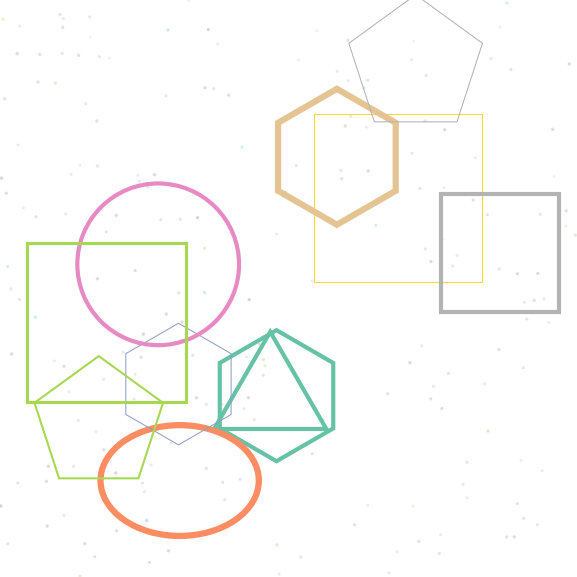[{"shape": "triangle", "thickness": 2, "radius": 0.56, "center": [0.468, 0.312]}, {"shape": "hexagon", "thickness": 2, "radius": 0.57, "center": [0.479, 0.314]}, {"shape": "oval", "thickness": 3, "radius": 0.69, "center": [0.311, 0.167]}, {"shape": "hexagon", "thickness": 0.5, "radius": 0.53, "center": [0.309, 0.334]}, {"shape": "circle", "thickness": 2, "radius": 0.7, "center": [0.274, 0.541]}, {"shape": "pentagon", "thickness": 1, "radius": 0.58, "center": [0.171, 0.265]}, {"shape": "square", "thickness": 1.5, "radius": 0.69, "center": [0.185, 0.441]}, {"shape": "square", "thickness": 0.5, "radius": 0.73, "center": [0.689, 0.657]}, {"shape": "hexagon", "thickness": 3, "radius": 0.59, "center": [0.583, 0.728]}, {"shape": "square", "thickness": 2, "radius": 0.51, "center": [0.866, 0.561]}, {"shape": "pentagon", "thickness": 0.5, "radius": 0.61, "center": [0.72, 0.887]}]